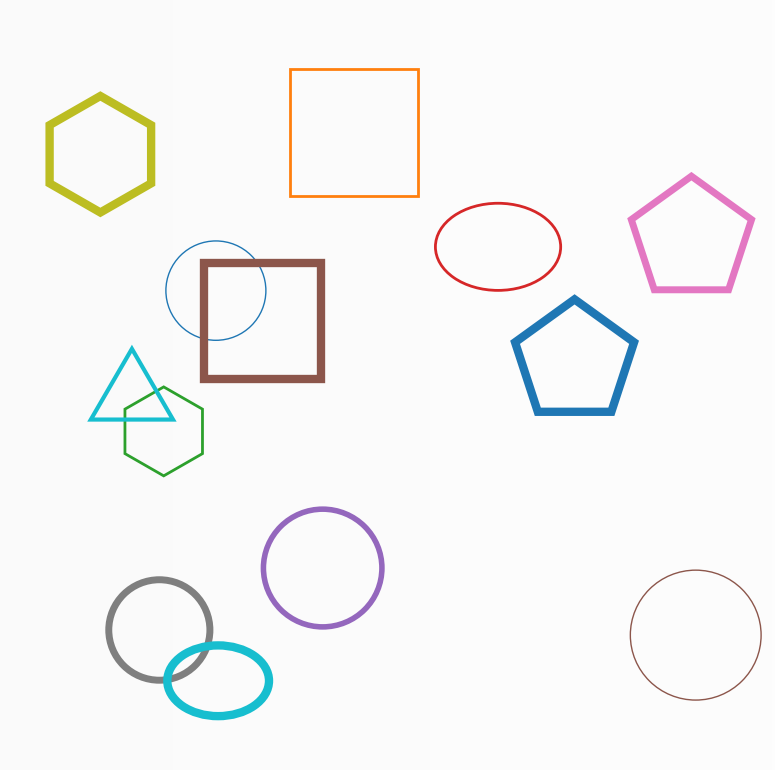[{"shape": "circle", "thickness": 0.5, "radius": 0.32, "center": [0.279, 0.623]}, {"shape": "pentagon", "thickness": 3, "radius": 0.4, "center": [0.741, 0.531]}, {"shape": "square", "thickness": 1, "radius": 0.41, "center": [0.457, 0.828]}, {"shape": "hexagon", "thickness": 1, "radius": 0.29, "center": [0.211, 0.44]}, {"shape": "oval", "thickness": 1, "radius": 0.4, "center": [0.643, 0.679]}, {"shape": "circle", "thickness": 2, "radius": 0.38, "center": [0.416, 0.262]}, {"shape": "circle", "thickness": 0.5, "radius": 0.42, "center": [0.898, 0.175]}, {"shape": "square", "thickness": 3, "radius": 0.38, "center": [0.339, 0.583]}, {"shape": "pentagon", "thickness": 2.5, "radius": 0.41, "center": [0.892, 0.69]}, {"shape": "circle", "thickness": 2.5, "radius": 0.33, "center": [0.206, 0.182]}, {"shape": "hexagon", "thickness": 3, "radius": 0.38, "center": [0.13, 0.8]}, {"shape": "oval", "thickness": 3, "radius": 0.33, "center": [0.281, 0.116]}, {"shape": "triangle", "thickness": 1.5, "radius": 0.31, "center": [0.17, 0.486]}]